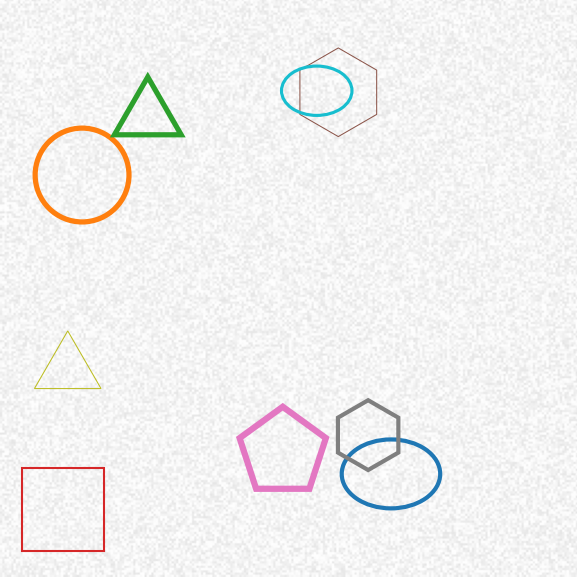[{"shape": "oval", "thickness": 2, "radius": 0.43, "center": [0.677, 0.179]}, {"shape": "circle", "thickness": 2.5, "radius": 0.41, "center": [0.142, 0.696]}, {"shape": "triangle", "thickness": 2.5, "radius": 0.33, "center": [0.256, 0.799]}, {"shape": "square", "thickness": 1, "radius": 0.36, "center": [0.109, 0.117]}, {"shape": "hexagon", "thickness": 0.5, "radius": 0.38, "center": [0.586, 0.839]}, {"shape": "pentagon", "thickness": 3, "radius": 0.39, "center": [0.49, 0.216]}, {"shape": "hexagon", "thickness": 2, "radius": 0.3, "center": [0.637, 0.246]}, {"shape": "triangle", "thickness": 0.5, "radius": 0.33, "center": [0.117, 0.36]}, {"shape": "oval", "thickness": 1.5, "radius": 0.31, "center": [0.548, 0.842]}]